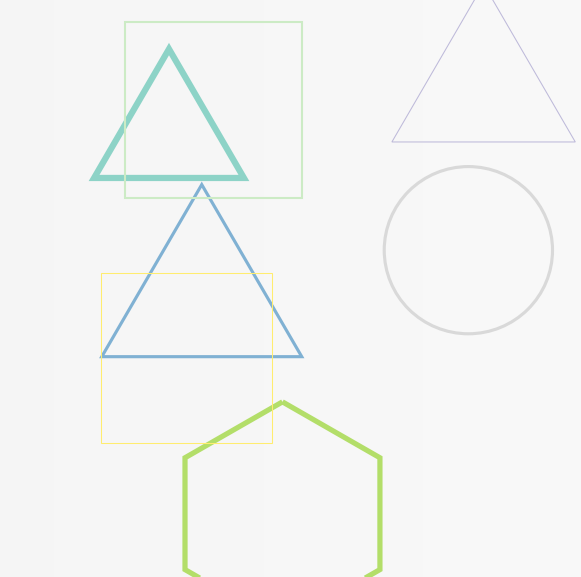[{"shape": "triangle", "thickness": 3, "radius": 0.74, "center": [0.291, 0.765]}, {"shape": "triangle", "thickness": 0.5, "radius": 0.91, "center": [0.832, 0.844]}, {"shape": "triangle", "thickness": 1.5, "radius": 0.99, "center": [0.347, 0.481]}, {"shape": "hexagon", "thickness": 2.5, "radius": 0.97, "center": [0.486, 0.11]}, {"shape": "circle", "thickness": 1.5, "radius": 0.72, "center": [0.806, 0.566]}, {"shape": "square", "thickness": 1, "radius": 0.76, "center": [0.368, 0.809]}, {"shape": "square", "thickness": 0.5, "radius": 0.74, "center": [0.321, 0.379]}]